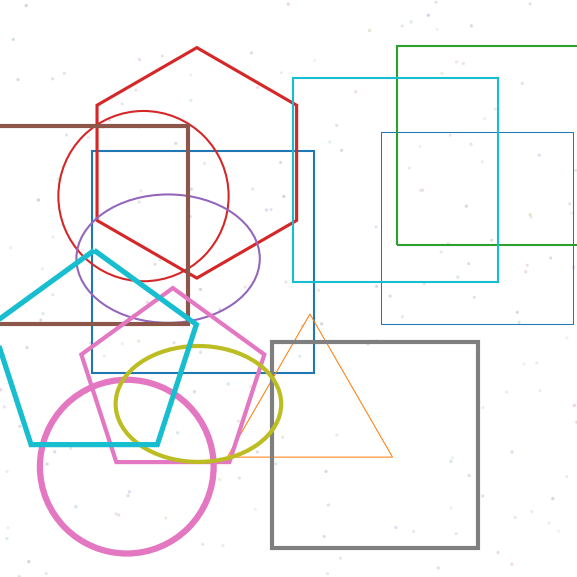[{"shape": "square", "thickness": 1, "radius": 0.96, "center": [0.352, 0.546]}, {"shape": "square", "thickness": 0.5, "radius": 0.83, "center": [0.826, 0.604]}, {"shape": "triangle", "thickness": 0.5, "radius": 0.83, "center": [0.537, 0.29]}, {"shape": "square", "thickness": 1, "radius": 0.86, "center": [0.86, 0.748]}, {"shape": "circle", "thickness": 1, "radius": 0.74, "center": [0.248, 0.66]}, {"shape": "hexagon", "thickness": 1.5, "radius": 1.0, "center": [0.341, 0.717]}, {"shape": "oval", "thickness": 1, "radius": 0.79, "center": [0.291, 0.551]}, {"shape": "square", "thickness": 2, "radius": 0.86, "center": [0.154, 0.61]}, {"shape": "pentagon", "thickness": 2, "radius": 0.83, "center": [0.299, 0.334]}, {"shape": "circle", "thickness": 3, "radius": 0.75, "center": [0.22, 0.191]}, {"shape": "square", "thickness": 2, "radius": 0.89, "center": [0.649, 0.229]}, {"shape": "oval", "thickness": 2, "radius": 0.72, "center": [0.344, 0.3]}, {"shape": "square", "thickness": 1, "radius": 0.88, "center": [0.685, 0.687]}, {"shape": "pentagon", "thickness": 2.5, "radius": 0.93, "center": [0.163, 0.38]}]